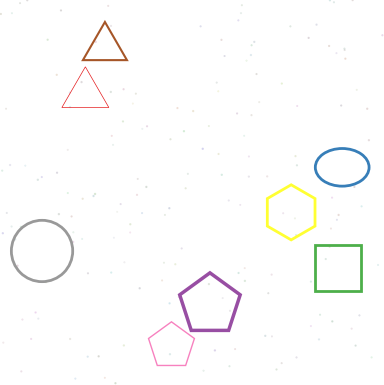[{"shape": "triangle", "thickness": 0.5, "radius": 0.35, "center": [0.222, 0.756]}, {"shape": "oval", "thickness": 2, "radius": 0.35, "center": [0.889, 0.565]}, {"shape": "square", "thickness": 2, "radius": 0.3, "center": [0.878, 0.303]}, {"shape": "pentagon", "thickness": 2.5, "radius": 0.41, "center": [0.545, 0.209]}, {"shape": "hexagon", "thickness": 2, "radius": 0.36, "center": [0.756, 0.448]}, {"shape": "triangle", "thickness": 1.5, "radius": 0.33, "center": [0.273, 0.877]}, {"shape": "pentagon", "thickness": 1, "radius": 0.31, "center": [0.445, 0.101]}, {"shape": "circle", "thickness": 2, "radius": 0.4, "center": [0.109, 0.348]}]